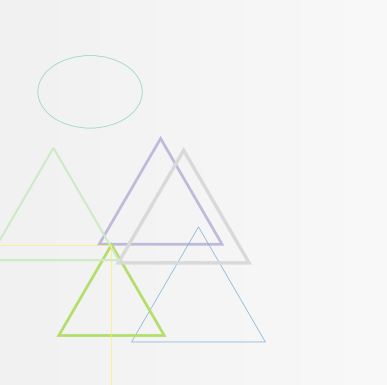[{"shape": "oval", "thickness": 0.5, "radius": 0.67, "center": [0.232, 0.761]}, {"shape": "triangle", "thickness": 2, "radius": 0.92, "center": [0.414, 0.457]}, {"shape": "triangle", "thickness": 0.5, "radius": 1.0, "center": [0.512, 0.211]}, {"shape": "triangle", "thickness": 2, "radius": 0.79, "center": [0.288, 0.207]}, {"shape": "triangle", "thickness": 2.5, "radius": 0.97, "center": [0.474, 0.415]}, {"shape": "triangle", "thickness": 1.5, "radius": 0.97, "center": [0.138, 0.422]}, {"shape": "square", "thickness": 0.5, "radius": 0.92, "center": [0.104, 0.18]}]